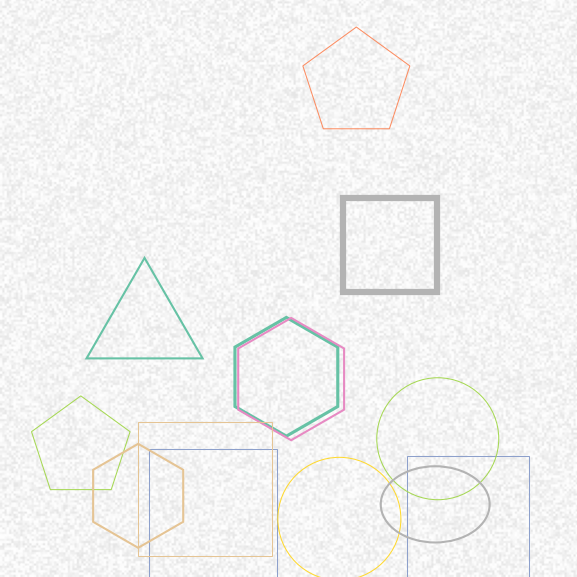[{"shape": "triangle", "thickness": 1, "radius": 0.58, "center": [0.25, 0.437]}, {"shape": "hexagon", "thickness": 1.5, "radius": 0.51, "center": [0.496, 0.347]}, {"shape": "pentagon", "thickness": 0.5, "radius": 0.49, "center": [0.617, 0.855]}, {"shape": "square", "thickness": 0.5, "radius": 0.53, "center": [0.811, 0.104]}, {"shape": "square", "thickness": 0.5, "radius": 0.55, "center": [0.369, 0.111]}, {"shape": "hexagon", "thickness": 1, "radius": 0.53, "center": [0.504, 0.343]}, {"shape": "circle", "thickness": 0.5, "radius": 0.53, "center": [0.758, 0.239]}, {"shape": "pentagon", "thickness": 0.5, "radius": 0.45, "center": [0.14, 0.224]}, {"shape": "circle", "thickness": 0.5, "radius": 0.53, "center": [0.588, 0.101]}, {"shape": "square", "thickness": 0.5, "radius": 0.58, "center": [0.356, 0.152]}, {"shape": "hexagon", "thickness": 1, "radius": 0.45, "center": [0.239, 0.141]}, {"shape": "oval", "thickness": 1, "radius": 0.47, "center": [0.754, 0.126]}, {"shape": "square", "thickness": 3, "radius": 0.41, "center": [0.676, 0.575]}]